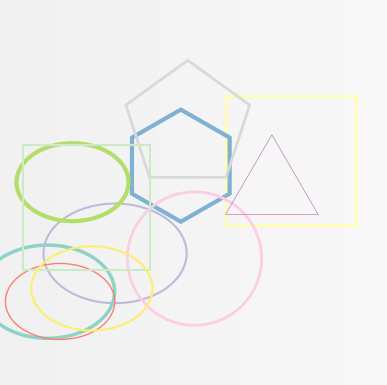[{"shape": "oval", "thickness": 2.5, "radius": 0.86, "center": [0.123, 0.242]}, {"shape": "square", "thickness": 2, "radius": 0.84, "center": [0.752, 0.583]}, {"shape": "oval", "thickness": 1.5, "radius": 0.92, "center": [0.297, 0.342]}, {"shape": "oval", "thickness": 1, "radius": 0.71, "center": [0.155, 0.217]}, {"shape": "hexagon", "thickness": 3, "radius": 0.73, "center": [0.467, 0.57]}, {"shape": "oval", "thickness": 3, "radius": 0.72, "center": [0.187, 0.527]}, {"shape": "circle", "thickness": 2, "radius": 0.87, "center": [0.502, 0.328]}, {"shape": "pentagon", "thickness": 2, "radius": 0.84, "center": [0.485, 0.675]}, {"shape": "triangle", "thickness": 0.5, "radius": 0.69, "center": [0.702, 0.512]}, {"shape": "square", "thickness": 1.5, "radius": 0.81, "center": [0.223, 0.461]}, {"shape": "oval", "thickness": 1.5, "radius": 0.78, "center": [0.237, 0.251]}]